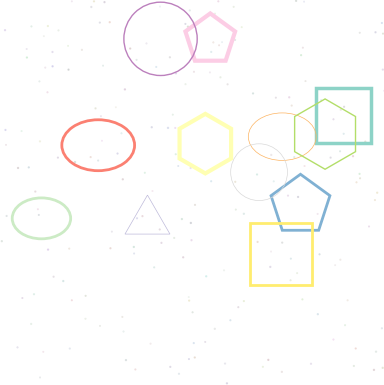[{"shape": "square", "thickness": 2.5, "radius": 0.36, "center": [0.892, 0.7]}, {"shape": "hexagon", "thickness": 3, "radius": 0.39, "center": [0.533, 0.627]}, {"shape": "triangle", "thickness": 0.5, "radius": 0.34, "center": [0.383, 0.426]}, {"shape": "oval", "thickness": 2, "radius": 0.47, "center": [0.255, 0.623]}, {"shape": "pentagon", "thickness": 2, "radius": 0.4, "center": [0.78, 0.467]}, {"shape": "oval", "thickness": 0.5, "radius": 0.44, "center": [0.733, 0.645]}, {"shape": "hexagon", "thickness": 1, "radius": 0.46, "center": [0.844, 0.652]}, {"shape": "pentagon", "thickness": 3, "radius": 0.34, "center": [0.546, 0.897]}, {"shape": "circle", "thickness": 0.5, "radius": 0.37, "center": [0.673, 0.553]}, {"shape": "circle", "thickness": 1, "radius": 0.48, "center": [0.417, 0.899]}, {"shape": "oval", "thickness": 2, "radius": 0.38, "center": [0.108, 0.433]}, {"shape": "square", "thickness": 2, "radius": 0.4, "center": [0.73, 0.34]}]